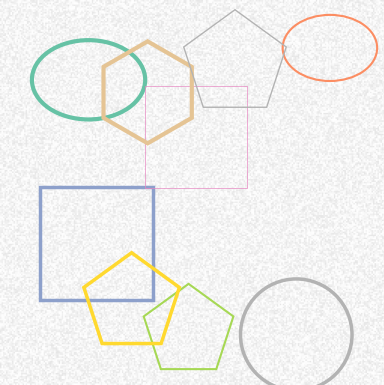[{"shape": "oval", "thickness": 3, "radius": 0.74, "center": [0.23, 0.793]}, {"shape": "oval", "thickness": 1.5, "radius": 0.61, "center": [0.857, 0.875]}, {"shape": "square", "thickness": 2.5, "radius": 0.73, "center": [0.25, 0.367]}, {"shape": "square", "thickness": 0.5, "radius": 0.66, "center": [0.51, 0.645]}, {"shape": "pentagon", "thickness": 1.5, "radius": 0.61, "center": [0.49, 0.14]}, {"shape": "pentagon", "thickness": 2.5, "radius": 0.65, "center": [0.342, 0.213]}, {"shape": "hexagon", "thickness": 3, "radius": 0.66, "center": [0.384, 0.76]}, {"shape": "pentagon", "thickness": 1, "radius": 0.7, "center": [0.61, 0.835]}, {"shape": "circle", "thickness": 2.5, "radius": 0.72, "center": [0.769, 0.131]}]